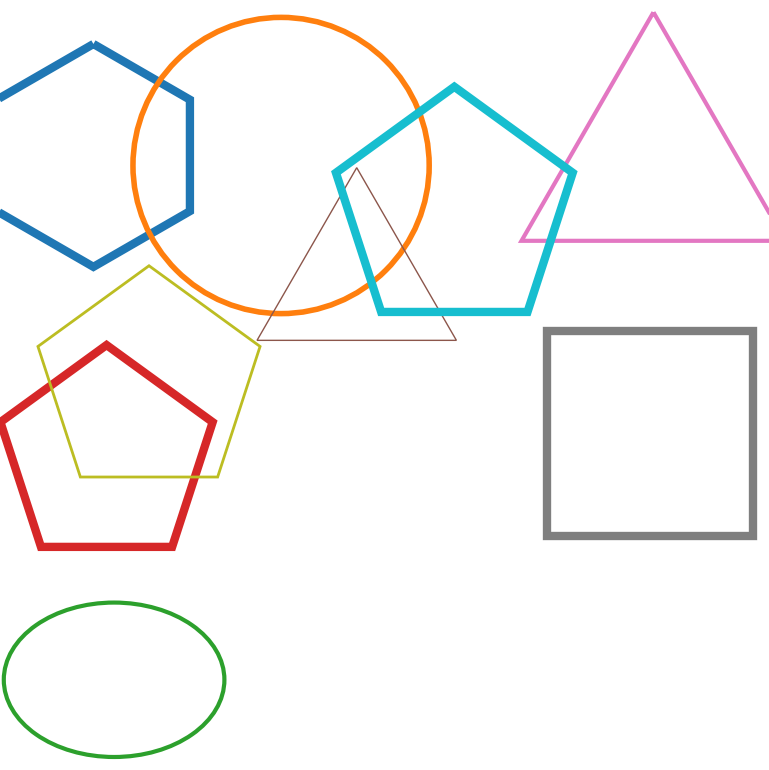[{"shape": "hexagon", "thickness": 3, "radius": 0.72, "center": [0.121, 0.798]}, {"shape": "circle", "thickness": 2, "radius": 0.96, "center": [0.365, 0.785]}, {"shape": "oval", "thickness": 1.5, "radius": 0.72, "center": [0.148, 0.117]}, {"shape": "pentagon", "thickness": 3, "radius": 0.72, "center": [0.138, 0.407]}, {"shape": "triangle", "thickness": 0.5, "radius": 0.75, "center": [0.463, 0.633]}, {"shape": "triangle", "thickness": 1.5, "radius": 0.99, "center": [0.849, 0.786]}, {"shape": "square", "thickness": 3, "radius": 0.67, "center": [0.844, 0.437]}, {"shape": "pentagon", "thickness": 1, "radius": 0.76, "center": [0.194, 0.503]}, {"shape": "pentagon", "thickness": 3, "radius": 0.81, "center": [0.59, 0.726]}]